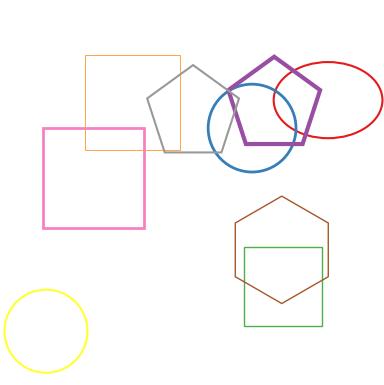[{"shape": "oval", "thickness": 1.5, "radius": 0.71, "center": [0.852, 0.74]}, {"shape": "circle", "thickness": 2, "radius": 0.57, "center": [0.655, 0.667]}, {"shape": "square", "thickness": 1, "radius": 0.51, "center": [0.735, 0.255]}, {"shape": "pentagon", "thickness": 3, "radius": 0.63, "center": [0.712, 0.727]}, {"shape": "square", "thickness": 0.5, "radius": 0.62, "center": [0.343, 0.733]}, {"shape": "circle", "thickness": 1.5, "radius": 0.54, "center": [0.119, 0.14]}, {"shape": "hexagon", "thickness": 1, "radius": 0.7, "center": [0.732, 0.351]}, {"shape": "square", "thickness": 2, "radius": 0.66, "center": [0.243, 0.538]}, {"shape": "pentagon", "thickness": 1.5, "radius": 0.63, "center": [0.502, 0.706]}]